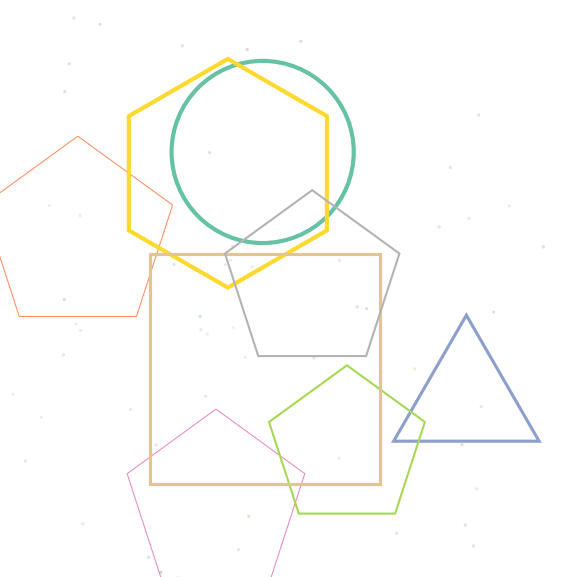[{"shape": "circle", "thickness": 2, "radius": 0.79, "center": [0.455, 0.736]}, {"shape": "pentagon", "thickness": 0.5, "radius": 0.86, "center": [0.135, 0.591]}, {"shape": "triangle", "thickness": 1.5, "radius": 0.73, "center": [0.808, 0.308]}, {"shape": "pentagon", "thickness": 0.5, "radius": 0.81, "center": [0.374, 0.129]}, {"shape": "pentagon", "thickness": 1, "radius": 0.71, "center": [0.601, 0.225]}, {"shape": "hexagon", "thickness": 2, "radius": 0.99, "center": [0.395, 0.699]}, {"shape": "square", "thickness": 1.5, "radius": 1.0, "center": [0.459, 0.36]}, {"shape": "pentagon", "thickness": 1, "radius": 0.79, "center": [0.541, 0.511]}]